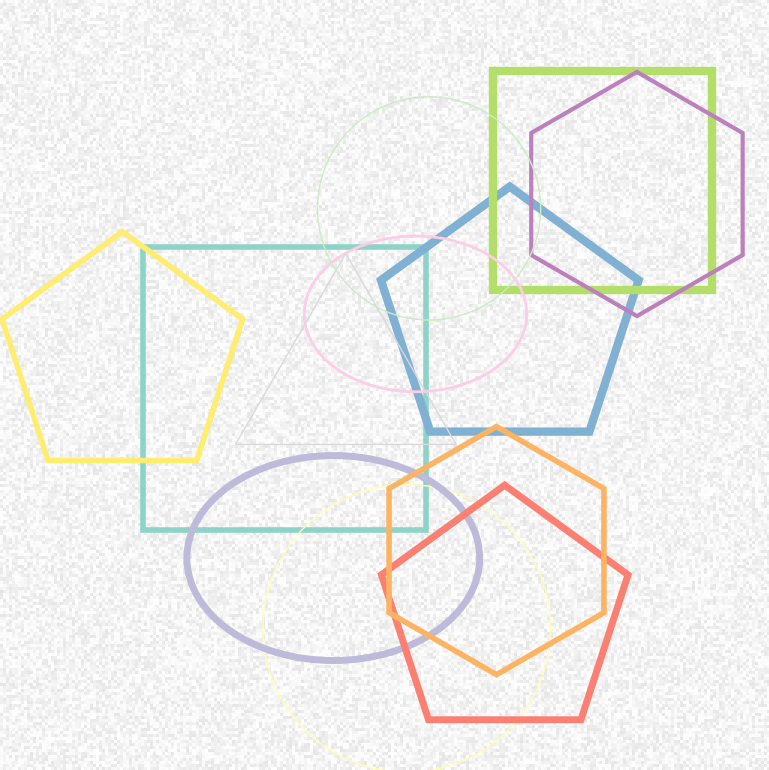[{"shape": "square", "thickness": 2, "radius": 0.92, "center": [0.37, 0.496]}, {"shape": "circle", "thickness": 0.5, "radius": 0.93, "center": [0.528, 0.184]}, {"shape": "oval", "thickness": 2.5, "radius": 0.95, "center": [0.433, 0.275]}, {"shape": "pentagon", "thickness": 2.5, "radius": 0.84, "center": [0.655, 0.201]}, {"shape": "pentagon", "thickness": 3, "radius": 0.88, "center": [0.662, 0.582]}, {"shape": "hexagon", "thickness": 2, "radius": 0.81, "center": [0.645, 0.285]}, {"shape": "square", "thickness": 3, "radius": 0.71, "center": [0.783, 0.765]}, {"shape": "oval", "thickness": 1, "radius": 0.72, "center": [0.54, 0.592]}, {"shape": "triangle", "thickness": 0.5, "radius": 0.83, "center": [0.449, 0.506]}, {"shape": "hexagon", "thickness": 1.5, "radius": 0.79, "center": [0.827, 0.748]}, {"shape": "circle", "thickness": 0.5, "radius": 0.72, "center": [0.557, 0.729]}, {"shape": "pentagon", "thickness": 2, "radius": 0.82, "center": [0.159, 0.535]}]